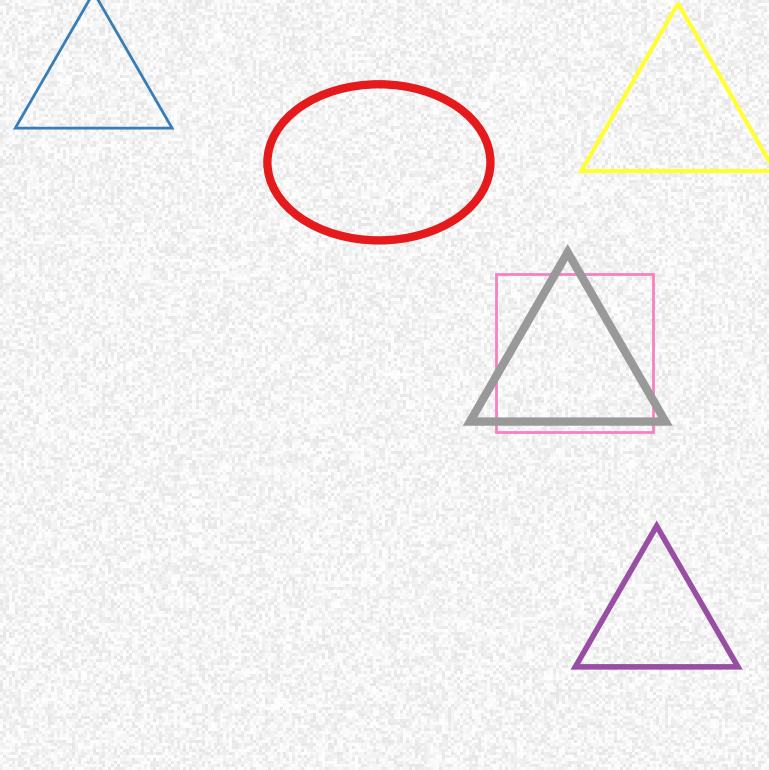[{"shape": "oval", "thickness": 3, "radius": 0.72, "center": [0.492, 0.789]}, {"shape": "triangle", "thickness": 1, "radius": 0.59, "center": [0.122, 0.892]}, {"shape": "triangle", "thickness": 2, "radius": 0.61, "center": [0.853, 0.195]}, {"shape": "triangle", "thickness": 1.5, "radius": 0.73, "center": [0.881, 0.85]}, {"shape": "square", "thickness": 1, "radius": 0.51, "center": [0.746, 0.542]}, {"shape": "triangle", "thickness": 3, "radius": 0.73, "center": [0.737, 0.526]}]